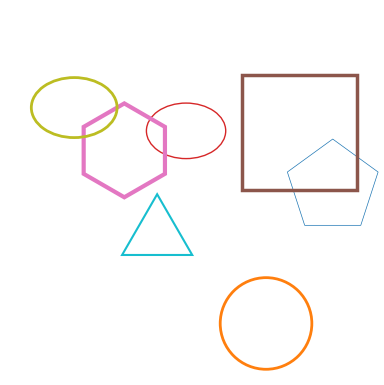[{"shape": "pentagon", "thickness": 0.5, "radius": 0.62, "center": [0.864, 0.515]}, {"shape": "circle", "thickness": 2, "radius": 0.6, "center": [0.691, 0.16]}, {"shape": "oval", "thickness": 1, "radius": 0.52, "center": [0.483, 0.66]}, {"shape": "square", "thickness": 2.5, "radius": 0.75, "center": [0.779, 0.657]}, {"shape": "hexagon", "thickness": 3, "radius": 0.61, "center": [0.323, 0.609]}, {"shape": "oval", "thickness": 2, "radius": 0.56, "center": [0.193, 0.721]}, {"shape": "triangle", "thickness": 1.5, "radius": 0.53, "center": [0.408, 0.39]}]